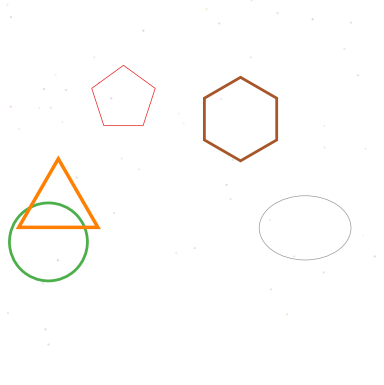[{"shape": "pentagon", "thickness": 0.5, "radius": 0.43, "center": [0.321, 0.744]}, {"shape": "circle", "thickness": 2, "radius": 0.51, "center": [0.126, 0.372]}, {"shape": "triangle", "thickness": 2.5, "radius": 0.59, "center": [0.151, 0.469]}, {"shape": "hexagon", "thickness": 2, "radius": 0.54, "center": [0.625, 0.691]}, {"shape": "oval", "thickness": 0.5, "radius": 0.6, "center": [0.792, 0.408]}]